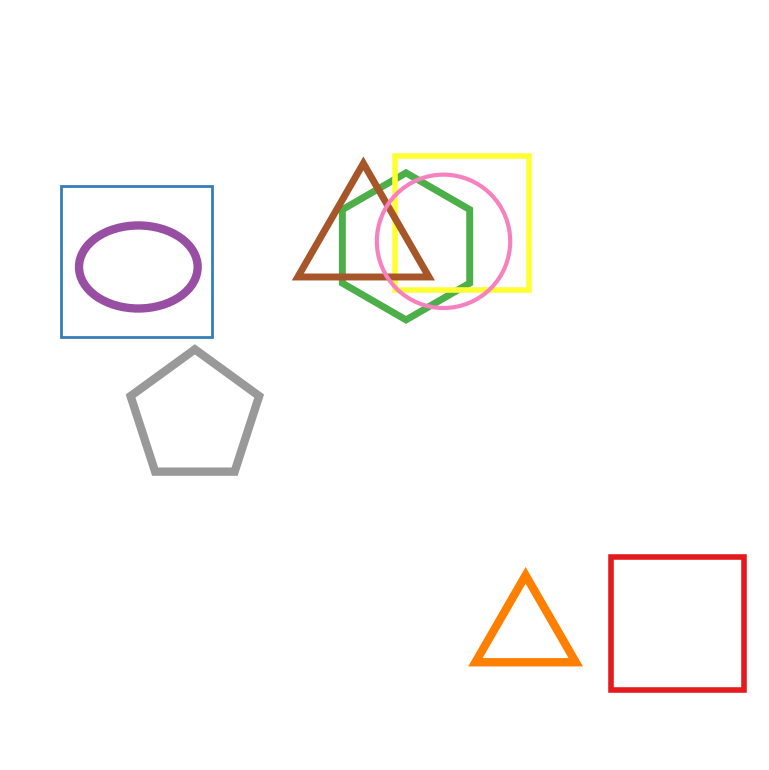[{"shape": "square", "thickness": 2, "radius": 0.43, "center": [0.88, 0.19]}, {"shape": "square", "thickness": 1, "radius": 0.49, "center": [0.177, 0.66]}, {"shape": "hexagon", "thickness": 2.5, "radius": 0.48, "center": [0.527, 0.68]}, {"shape": "oval", "thickness": 3, "radius": 0.39, "center": [0.18, 0.653]}, {"shape": "triangle", "thickness": 3, "radius": 0.38, "center": [0.683, 0.178]}, {"shape": "square", "thickness": 2, "radius": 0.43, "center": [0.6, 0.71]}, {"shape": "triangle", "thickness": 2.5, "radius": 0.49, "center": [0.472, 0.689]}, {"shape": "circle", "thickness": 1.5, "radius": 0.43, "center": [0.576, 0.687]}, {"shape": "pentagon", "thickness": 3, "radius": 0.44, "center": [0.253, 0.458]}]